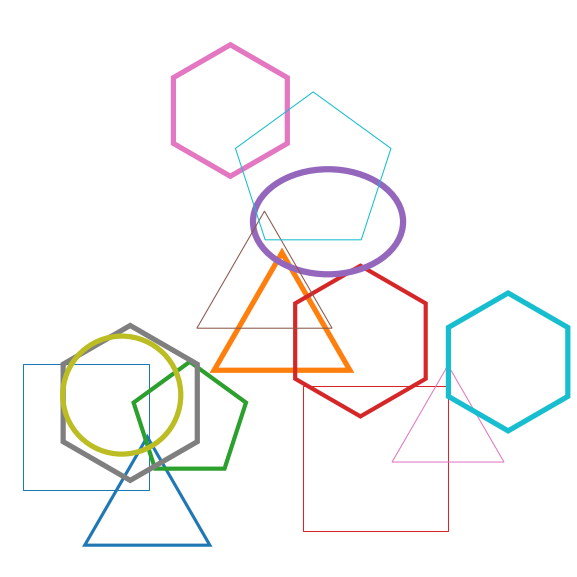[{"shape": "triangle", "thickness": 1.5, "radius": 0.63, "center": [0.255, 0.118]}, {"shape": "square", "thickness": 0.5, "radius": 0.55, "center": [0.15, 0.26]}, {"shape": "triangle", "thickness": 2.5, "radius": 0.68, "center": [0.488, 0.426]}, {"shape": "pentagon", "thickness": 2, "radius": 0.51, "center": [0.329, 0.27]}, {"shape": "hexagon", "thickness": 2, "radius": 0.65, "center": [0.624, 0.409]}, {"shape": "square", "thickness": 0.5, "radius": 0.63, "center": [0.65, 0.205]}, {"shape": "oval", "thickness": 3, "radius": 0.65, "center": [0.568, 0.615]}, {"shape": "triangle", "thickness": 0.5, "radius": 0.68, "center": [0.458, 0.498]}, {"shape": "triangle", "thickness": 0.5, "radius": 0.56, "center": [0.776, 0.255]}, {"shape": "hexagon", "thickness": 2.5, "radius": 0.57, "center": [0.399, 0.808]}, {"shape": "hexagon", "thickness": 2.5, "radius": 0.67, "center": [0.225, 0.301]}, {"shape": "circle", "thickness": 2.5, "radius": 0.51, "center": [0.211, 0.315]}, {"shape": "hexagon", "thickness": 2.5, "radius": 0.6, "center": [0.88, 0.372]}, {"shape": "pentagon", "thickness": 0.5, "radius": 0.71, "center": [0.542, 0.698]}]